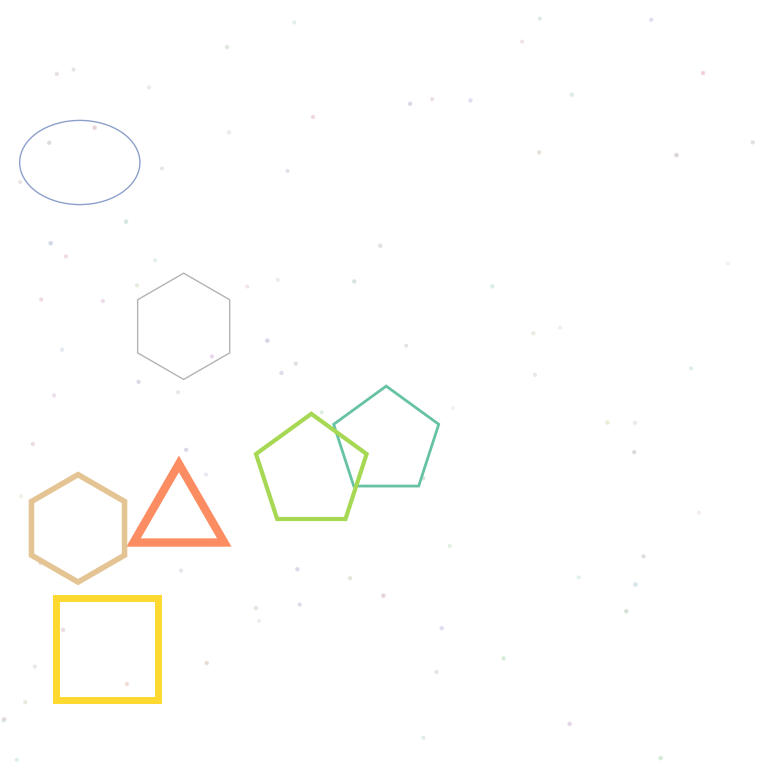[{"shape": "pentagon", "thickness": 1, "radius": 0.36, "center": [0.502, 0.427]}, {"shape": "triangle", "thickness": 3, "radius": 0.34, "center": [0.232, 0.329]}, {"shape": "oval", "thickness": 0.5, "radius": 0.39, "center": [0.104, 0.789]}, {"shape": "pentagon", "thickness": 1.5, "radius": 0.38, "center": [0.404, 0.387]}, {"shape": "square", "thickness": 2.5, "radius": 0.33, "center": [0.139, 0.157]}, {"shape": "hexagon", "thickness": 2, "radius": 0.35, "center": [0.101, 0.314]}, {"shape": "hexagon", "thickness": 0.5, "radius": 0.35, "center": [0.239, 0.576]}]